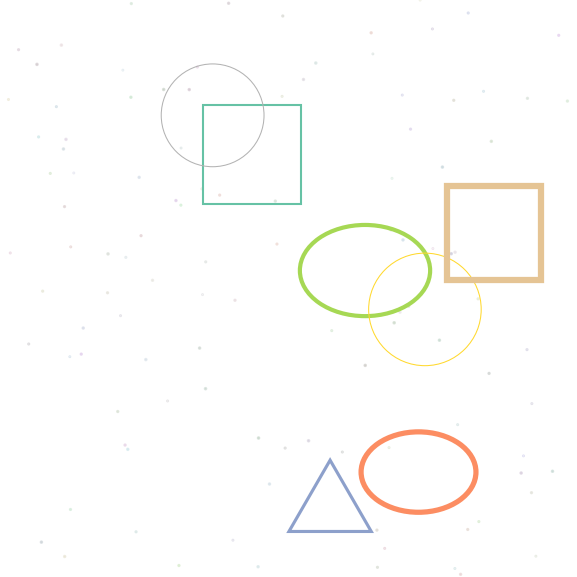[{"shape": "square", "thickness": 1, "radius": 0.43, "center": [0.436, 0.731]}, {"shape": "oval", "thickness": 2.5, "radius": 0.5, "center": [0.725, 0.182]}, {"shape": "triangle", "thickness": 1.5, "radius": 0.41, "center": [0.572, 0.12]}, {"shape": "oval", "thickness": 2, "radius": 0.56, "center": [0.632, 0.531]}, {"shape": "circle", "thickness": 0.5, "radius": 0.49, "center": [0.736, 0.463]}, {"shape": "square", "thickness": 3, "radius": 0.41, "center": [0.855, 0.596]}, {"shape": "circle", "thickness": 0.5, "radius": 0.45, "center": [0.368, 0.799]}]